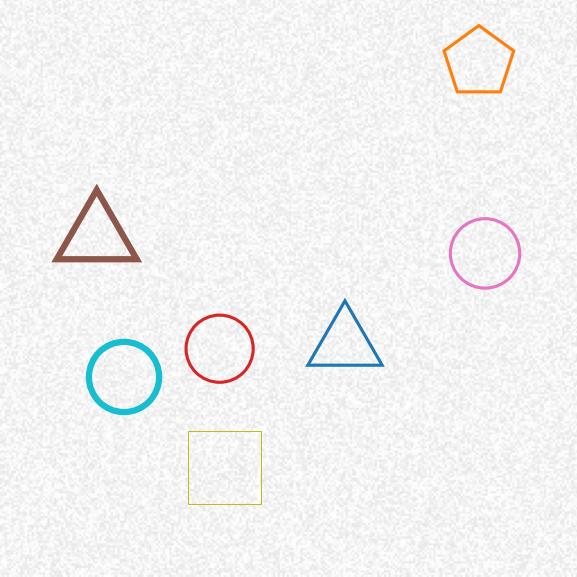[{"shape": "triangle", "thickness": 1.5, "radius": 0.37, "center": [0.597, 0.404]}, {"shape": "pentagon", "thickness": 1.5, "radius": 0.32, "center": [0.829, 0.891]}, {"shape": "circle", "thickness": 1.5, "radius": 0.29, "center": [0.38, 0.395]}, {"shape": "triangle", "thickness": 3, "radius": 0.4, "center": [0.168, 0.59]}, {"shape": "circle", "thickness": 1.5, "radius": 0.3, "center": [0.84, 0.56]}, {"shape": "square", "thickness": 0.5, "radius": 0.32, "center": [0.388, 0.189]}, {"shape": "circle", "thickness": 3, "radius": 0.3, "center": [0.215, 0.346]}]